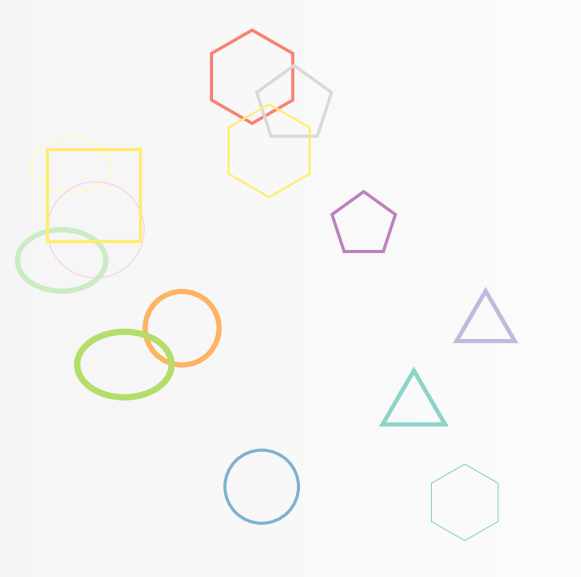[{"shape": "triangle", "thickness": 2, "radius": 0.31, "center": [0.712, 0.295]}, {"shape": "hexagon", "thickness": 0.5, "radius": 0.33, "center": [0.8, 0.129]}, {"shape": "oval", "thickness": 0.5, "radius": 0.34, "center": [0.122, 0.714]}, {"shape": "triangle", "thickness": 2, "radius": 0.29, "center": [0.835, 0.437]}, {"shape": "hexagon", "thickness": 1.5, "radius": 0.4, "center": [0.434, 0.866]}, {"shape": "circle", "thickness": 1.5, "radius": 0.32, "center": [0.45, 0.156]}, {"shape": "circle", "thickness": 2.5, "radius": 0.32, "center": [0.313, 0.431]}, {"shape": "oval", "thickness": 3, "radius": 0.41, "center": [0.214, 0.368]}, {"shape": "circle", "thickness": 0.5, "radius": 0.42, "center": [0.165, 0.601]}, {"shape": "pentagon", "thickness": 1.5, "radius": 0.34, "center": [0.506, 0.818]}, {"shape": "pentagon", "thickness": 1.5, "radius": 0.29, "center": [0.626, 0.61]}, {"shape": "oval", "thickness": 2.5, "radius": 0.38, "center": [0.106, 0.548]}, {"shape": "square", "thickness": 1.5, "radius": 0.4, "center": [0.161, 0.661]}, {"shape": "hexagon", "thickness": 1, "radius": 0.4, "center": [0.463, 0.738]}]